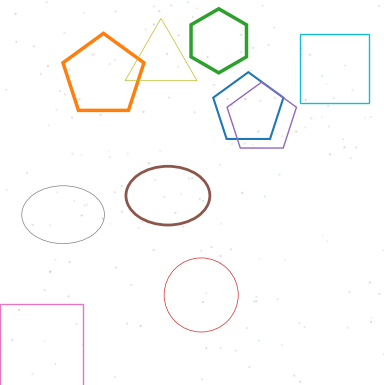[{"shape": "pentagon", "thickness": 1.5, "radius": 0.48, "center": [0.645, 0.717]}, {"shape": "pentagon", "thickness": 2.5, "radius": 0.55, "center": [0.269, 0.803]}, {"shape": "hexagon", "thickness": 2.5, "radius": 0.42, "center": [0.568, 0.894]}, {"shape": "circle", "thickness": 0.5, "radius": 0.48, "center": [0.523, 0.234]}, {"shape": "pentagon", "thickness": 1, "radius": 0.47, "center": [0.68, 0.692]}, {"shape": "oval", "thickness": 2, "radius": 0.54, "center": [0.436, 0.492]}, {"shape": "square", "thickness": 1, "radius": 0.54, "center": [0.108, 0.102]}, {"shape": "oval", "thickness": 0.5, "radius": 0.54, "center": [0.164, 0.442]}, {"shape": "triangle", "thickness": 0.5, "radius": 0.54, "center": [0.418, 0.844]}, {"shape": "square", "thickness": 1, "radius": 0.45, "center": [0.868, 0.822]}]